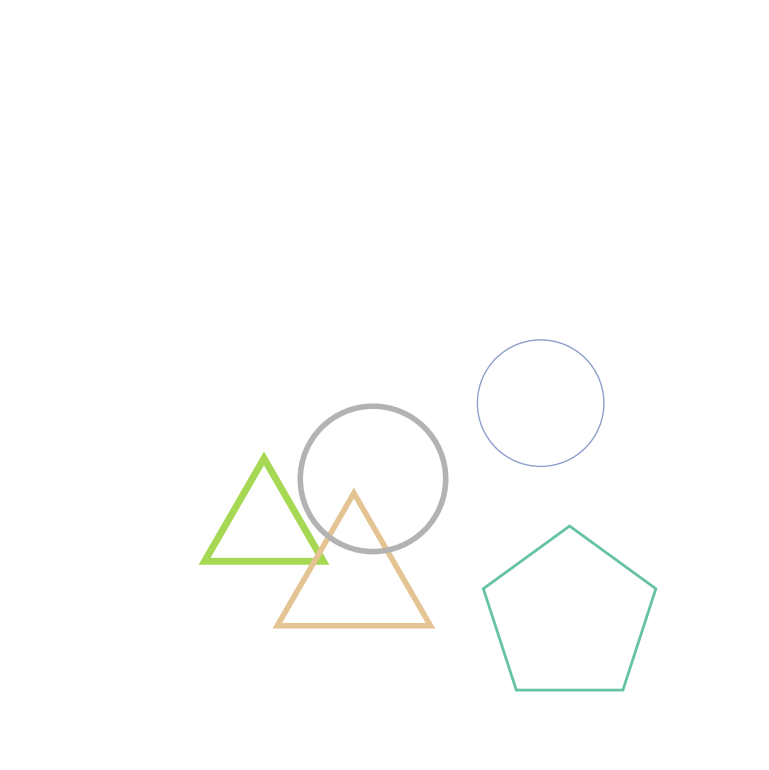[{"shape": "pentagon", "thickness": 1, "radius": 0.59, "center": [0.74, 0.199]}, {"shape": "circle", "thickness": 0.5, "radius": 0.41, "center": [0.702, 0.476]}, {"shape": "triangle", "thickness": 2.5, "radius": 0.45, "center": [0.343, 0.316]}, {"shape": "triangle", "thickness": 2, "radius": 0.57, "center": [0.46, 0.245]}, {"shape": "circle", "thickness": 2, "radius": 0.47, "center": [0.484, 0.378]}]